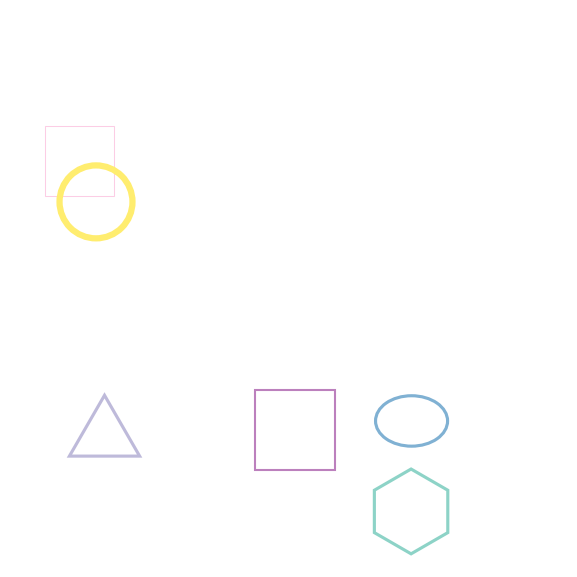[{"shape": "hexagon", "thickness": 1.5, "radius": 0.37, "center": [0.712, 0.114]}, {"shape": "triangle", "thickness": 1.5, "radius": 0.35, "center": [0.181, 0.244]}, {"shape": "oval", "thickness": 1.5, "radius": 0.31, "center": [0.713, 0.27]}, {"shape": "square", "thickness": 0.5, "radius": 0.3, "center": [0.138, 0.72]}, {"shape": "square", "thickness": 1, "radius": 0.35, "center": [0.511, 0.254]}, {"shape": "circle", "thickness": 3, "radius": 0.32, "center": [0.166, 0.65]}]